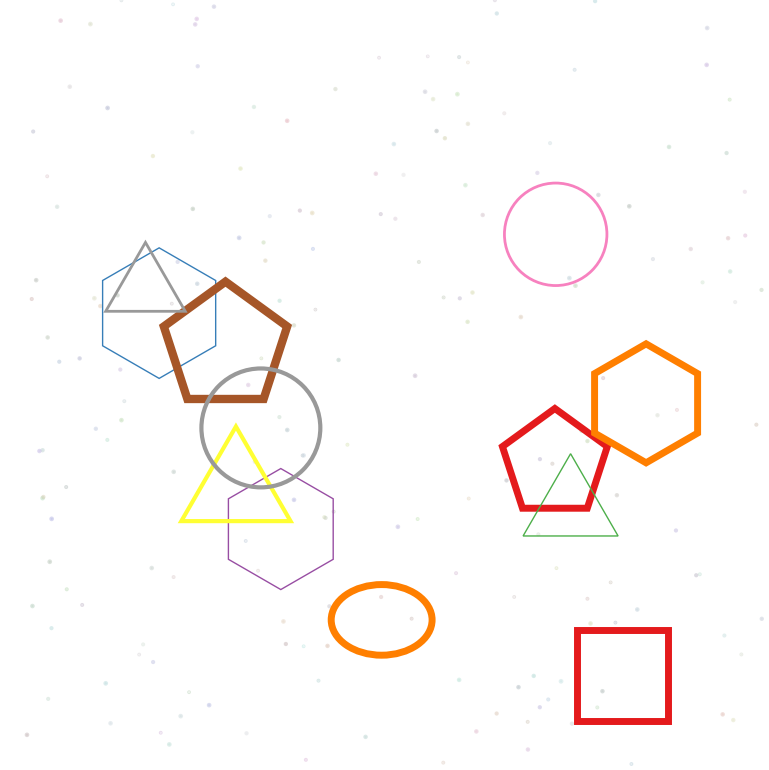[{"shape": "square", "thickness": 2.5, "radius": 0.3, "center": [0.809, 0.123]}, {"shape": "pentagon", "thickness": 2.5, "radius": 0.36, "center": [0.721, 0.398]}, {"shape": "hexagon", "thickness": 0.5, "radius": 0.42, "center": [0.207, 0.593]}, {"shape": "triangle", "thickness": 0.5, "radius": 0.36, "center": [0.741, 0.34]}, {"shape": "hexagon", "thickness": 0.5, "radius": 0.39, "center": [0.365, 0.313]}, {"shape": "oval", "thickness": 2.5, "radius": 0.33, "center": [0.496, 0.195]}, {"shape": "hexagon", "thickness": 2.5, "radius": 0.39, "center": [0.839, 0.476]}, {"shape": "triangle", "thickness": 1.5, "radius": 0.41, "center": [0.306, 0.364]}, {"shape": "pentagon", "thickness": 3, "radius": 0.42, "center": [0.293, 0.55]}, {"shape": "circle", "thickness": 1, "radius": 0.33, "center": [0.722, 0.696]}, {"shape": "triangle", "thickness": 1, "radius": 0.3, "center": [0.189, 0.626]}, {"shape": "circle", "thickness": 1.5, "radius": 0.39, "center": [0.339, 0.444]}]